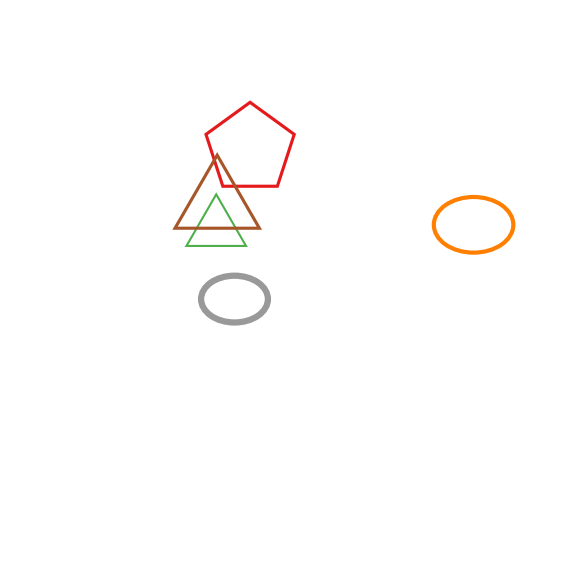[{"shape": "pentagon", "thickness": 1.5, "radius": 0.4, "center": [0.433, 0.742]}, {"shape": "triangle", "thickness": 1, "radius": 0.3, "center": [0.374, 0.603]}, {"shape": "oval", "thickness": 2, "radius": 0.34, "center": [0.82, 0.61]}, {"shape": "triangle", "thickness": 1.5, "radius": 0.42, "center": [0.376, 0.646]}, {"shape": "oval", "thickness": 3, "radius": 0.29, "center": [0.406, 0.481]}]